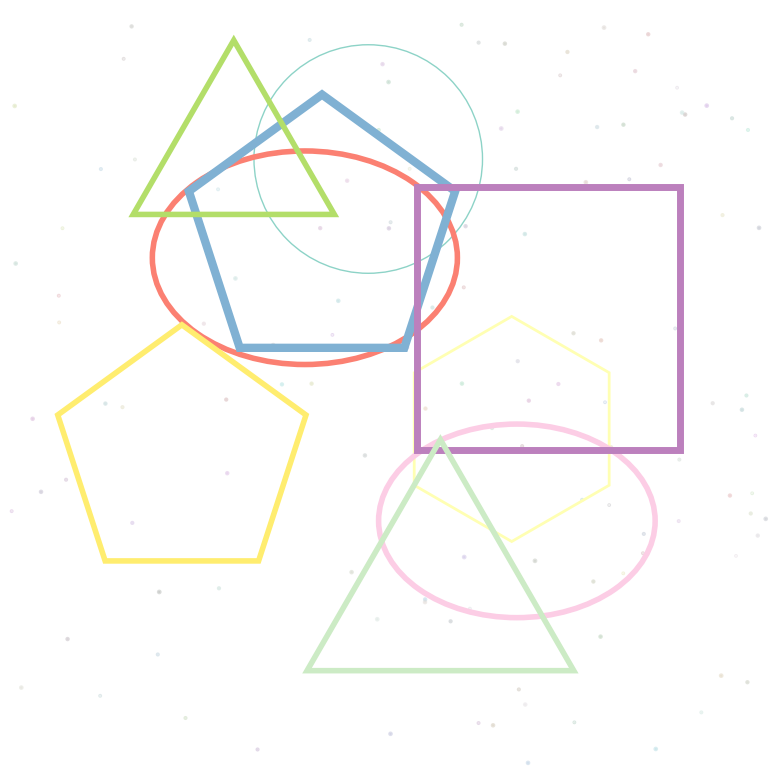[{"shape": "circle", "thickness": 0.5, "radius": 0.74, "center": [0.478, 0.793]}, {"shape": "hexagon", "thickness": 1, "radius": 0.73, "center": [0.665, 0.443]}, {"shape": "oval", "thickness": 2, "radius": 0.99, "center": [0.396, 0.665]}, {"shape": "pentagon", "thickness": 3, "radius": 0.91, "center": [0.418, 0.695]}, {"shape": "triangle", "thickness": 2, "radius": 0.75, "center": [0.304, 0.797]}, {"shape": "oval", "thickness": 2, "radius": 0.9, "center": [0.671, 0.324]}, {"shape": "square", "thickness": 2.5, "radius": 0.85, "center": [0.712, 0.586]}, {"shape": "triangle", "thickness": 2, "radius": 1.0, "center": [0.572, 0.229]}, {"shape": "pentagon", "thickness": 2, "radius": 0.85, "center": [0.236, 0.409]}]